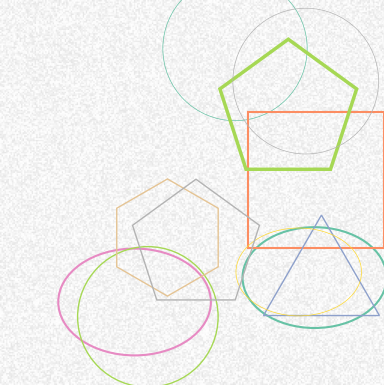[{"shape": "circle", "thickness": 0.5, "radius": 0.94, "center": [0.61, 0.874]}, {"shape": "oval", "thickness": 1.5, "radius": 0.94, "center": [0.817, 0.279]}, {"shape": "square", "thickness": 1.5, "radius": 0.88, "center": [0.821, 0.532]}, {"shape": "triangle", "thickness": 1, "radius": 0.87, "center": [0.835, 0.267]}, {"shape": "oval", "thickness": 1.5, "radius": 0.99, "center": [0.35, 0.216]}, {"shape": "pentagon", "thickness": 2.5, "radius": 0.93, "center": [0.749, 0.711]}, {"shape": "circle", "thickness": 1, "radius": 0.91, "center": [0.384, 0.177]}, {"shape": "oval", "thickness": 0.5, "radius": 0.82, "center": [0.776, 0.294]}, {"shape": "hexagon", "thickness": 1, "radius": 0.76, "center": [0.435, 0.383]}, {"shape": "pentagon", "thickness": 1, "radius": 0.87, "center": [0.509, 0.361]}, {"shape": "circle", "thickness": 0.5, "radius": 0.95, "center": [0.794, 0.789]}]